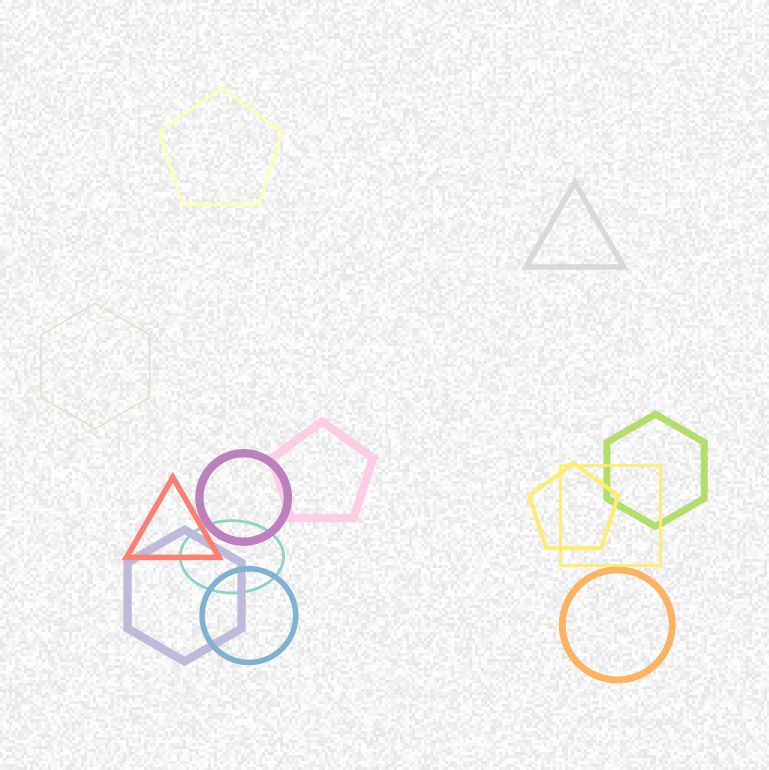[{"shape": "oval", "thickness": 1, "radius": 0.34, "center": [0.301, 0.277]}, {"shape": "pentagon", "thickness": 1, "radius": 0.42, "center": [0.287, 0.802]}, {"shape": "hexagon", "thickness": 3, "radius": 0.43, "center": [0.24, 0.227]}, {"shape": "triangle", "thickness": 2, "radius": 0.35, "center": [0.224, 0.311]}, {"shape": "circle", "thickness": 2, "radius": 0.3, "center": [0.323, 0.201]}, {"shape": "circle", "thickness": 2.5, "radius": 0.36, "center": [0.802, 0.188]}, {"shape": "hexagon", "thickness": 2.5, "radius": 0.36, "center": [0.851, 0.389]}, {"shape": "pentagon", "thickness": 3, "radius": 0.35, "center": [0.419, 0.383]}, {"shape": "triangle", "thickness": 2, "radius": 0.37, "center": [0.747, 0.69]}, {"shape": "circle", "thickness": 3, "radius": 0.29, "center": [0.316, 0.354]}, {"shape": "hexagon", "thickness": 0.5, "radius": 0.41, "center": [0.124, 0.525]}, {"shape": "pentagon", "thickness": 1.5, "radius": 0.3, "center": [0.745, 0.338]}, {"shape": "square", "thickness": 1, "radius": 0.32, "center": [0.792, 0.331]}]